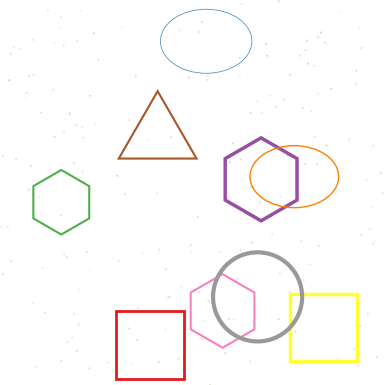[{"shape": "square", "thickness": 2, "radius": 0.44, "center": [0.389, 0.105]}, {"shape": "oval", "thickness": 0.5, "radius": 0.59, "center": [0.536, 0.893]}, {"shape": "hexagon", "thickness": 1.5, "radius": 0.42, "center": [0.159, 0.475]}, {"shape": "hexagon", "thickness": 2.5, "radius": 0.54, "center": [0.678, 0.534]}, {"shape": "oval", "thickness": 1, "radius": 0.58, "center": [0.765, 0.541]}, {"shape": "square", "thickness": 2.5, "radius": 0.43, "center": [0.84, 0.149]}, {"shape": "triangle", "thickness": 1.5, "radius": 0.58, "center": [0.409, 0.646]}, {"shape": "hexagon", "thickness": 1.5, "radius": 0.48, "center": [0.578, 0.192]}, {"shape": "circle", "thickness": 3, "radius": 0.58, "center": [0.669, 0.229]}]